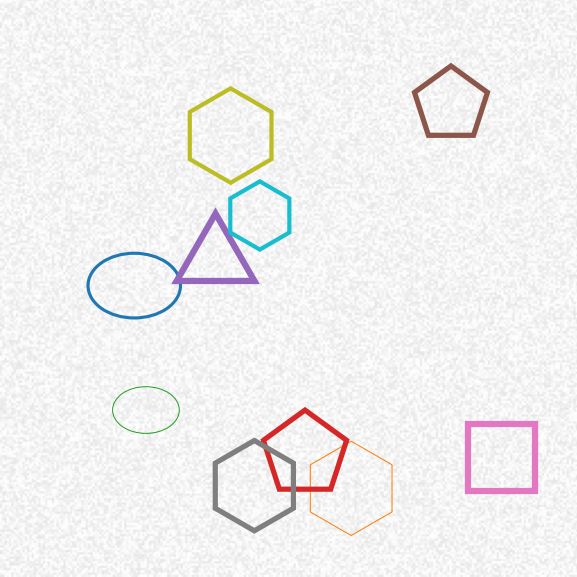[{"shape": "oval", "thickness": 1.5, "radius": 0.4, "center": [0.232, 0.505]}, {"shape": "hexagon", "thickness": 0.5, "radius": 0.41, "center": [0.608, 0.153]}, {"shape": "oval", "thickness": 0.5, "radius": 0.29, "center": [0.253, 0.289]}, {"shape": "pentagon", "thickness": 2.5, "radius": 0.38, "center": [0.528, 0.213]}, {"shape": "triangle", "thickness": 3, "radius": 0.39, "center": [0.373, 0.552]}, {"shape": "pentagon", "thickness": 2.5, "radius": 0.33, "center": [0.781, 0.819]}, {"shape": "square", "thickness": 3, "radius": 0.29, "center": [0.868, 0.207]}, {"shape": "hexagon", "thickness": 2.5, "radius": 0.39, "center": [0.44, 0.158]}, {"shape": "hexagon", "thickness": 2, "radius": 0.41, "center": [0.399, 0.764]}, {"shape": "hexagon", "thickness": 2, "radius": 0.3, "center": [0.45, 0.626]}]